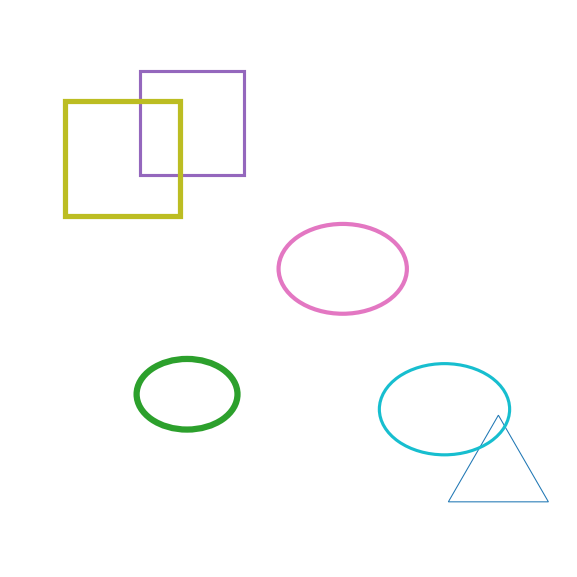[{"shape": "triangle", "thickness": 0.5, "radius": 0.5, "center": [0.863, 0.18]}, {"shape": "oval", "thickness": 3, "radius": 0.44, "center": [0.324, 0.316]}, {"shape": "square", "thickness": 1.5, "radius": 0.45, "center": [0.333, 0.786]}, {"shape": "oval", "thickness": 2, "radius": 0.56, "center": [0.593, 0.534]}, {"shape": "square", "thickness": 2.5, "radius": 0.5, "center": [0.212, 0.725]}, {"shape": "oval", "thickness": 1.5, "radius": 0.56, "center": [0.77, 0.291]}]